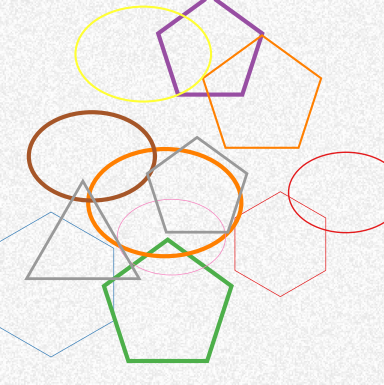[{"shape": "hexagon", "thickness": 0.5, "radius": 0.68, "center": [0.728, 0.366]}, {"shape": "oval", "thickness": 1, "radius": 0.75, "center": [0.899, 0.5]}, {"shape": "hexagon", "thickness": 0.5, "radius": 0.94, "center": [0.132, 0.261]}, {"shape": "pentagon", "thickness": 3, "radius": 0.87, "center": [0.436, 0.203]}, {"shape": "pentagon", "thickness": 3, "radius": 0.71, "center": [0.546, 0.869]}, {"shape": "oval", "thickness": 3, "radius": 0.99, "center": [0.428, 0.474]}, {"shape": "pentagon", "thickness": 1.5, "radius": 0.81, "center": [0.681, 0.747]}, {"shape": "oval", "thickness": 1.5, "radius": 0.88, "center": [0.372, 0.86]}, {"shape": "oval", "thickness": 3, "radius": 0.82, "center": [0.239, 0.594]}, {"shape": "oval", "thickness": 0.5, "radius": 0.7, "center": [0.445, 0.384]}, {"shape": "pentagon", "thickness": 2, "radius": 0.68, "center": [0.512, 0.507]}, {"shape": "triangle", "thickness": 2, "radius": 0.84, "center": [0.215, 0.361]}]